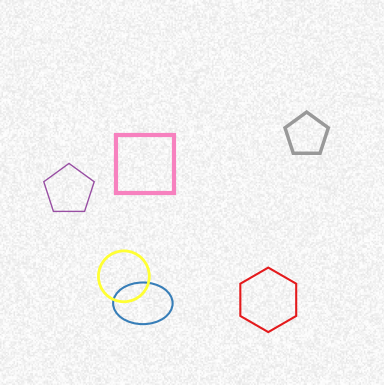[{"shape": "hexagon", "thickness": 1.5, "radius": 0.42, "center": [0.697, 0.221]}, {"shape": "oval", "thickness": 1.5, "radius": 0.39, "center": [0.371, 0.212]}, {"shape": "pentagon", "thickness": 1, "radius": 0.34, "center": [0.179, 0.507]}, {"shape": "circle", "thickness": 2, "radius": 0.33, "center": [0.322, 0.282]}, {"shape": "square", "thickness": 3, "radius": 0.38, "center": [0.376, 0.574]}, {"shape": "pentagon", "thickness": 2.5, "radius": 0.3, "center": [0.797, 0.65]}]